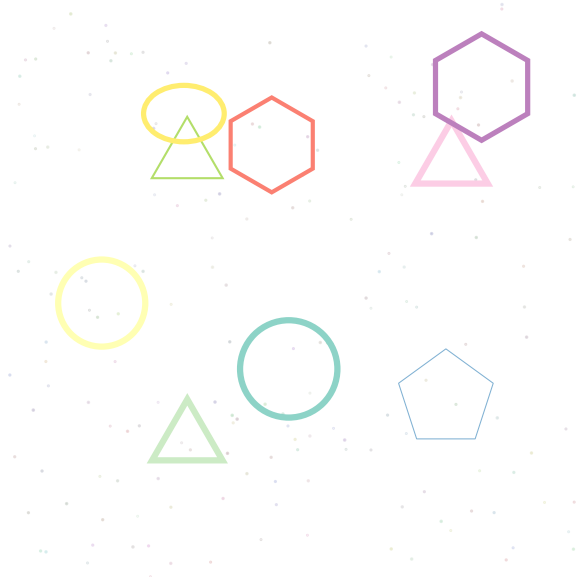[{"shape": "circle", "thickness": 3, "radius": 0.42, "center": [0.5, 0.36]}, {"shape": "circle", "thickness": 3, "radius": 0.38, "center": [0.176, 0.474]}, {"shape": "hexagon", "thickness": 2, "radius": 0.41, "center": [0.471, 0.748]}, {"shape": "pentagon", "thickness": 0.5, "radius": 0.43, "center": [0.772, 0.309]}, {"shape": "triangle", "thickness": 1, "radius": 0.35, "center": [0.324, 0.726]}, {"shape": "triangle", "thickness": 3, "radius": 0.36, "center": [0.782, 0.718]}, {"shape": "hexagon", "thickness": 2.5, "radius": 0.46, "center": [0.834, 0.848]}, {"shape": "triangle", "thickness": 3, "radius": 0.35, "center": [0.324, 0.237]}, {"shape": "oval", "thickness": 2.5, "radius": 0.35, "center": [0.318, 0.802]}]